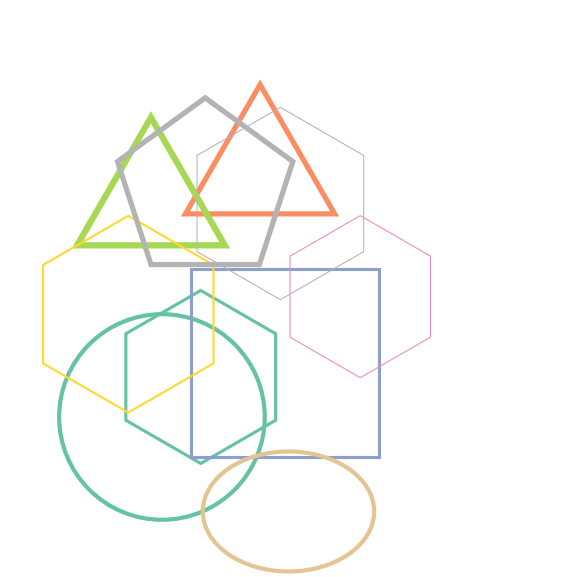[{"shape": "hexagon", "thickness": 1.5, "radius": 0.75, "center": [0.348, 0.346]}, {"shape": "circle", "thickness": 2, "radius": 0.89, "center": [0.28, 0.277]}, {"shape": "triangle", "thickness": 2.5, "radius": 0.75, "center": [0.45, 0.703]}, {"shape": "square", "thickness": 1.5, "radius": 0.81, "center": [0.494, 0.371]}, {"shape": "hexagon", "thickness": 0.5, "radius": 0.7, "center": [0.624, 0.485]}, {"shape": "triangle", "thickness": 3, "radius": 0.74, "center": [0.261, 0.648]}, {"shape": "hexagon", "thickness": 1, "radius": 0.85, "center": [0.222, 0.455]}, {"shape": "oval", "thickness": 2, "radius": 0.74, "center": [0.5, 0.113]}, {"shape": "pentagon", "thickness": 2.5, "radius": 0.8, "center": [0.355, 0.67]}, {"shape": "hexagon", "thickness": 0.5, "radius": 0.83, "center": [0.485, 0.647]}]